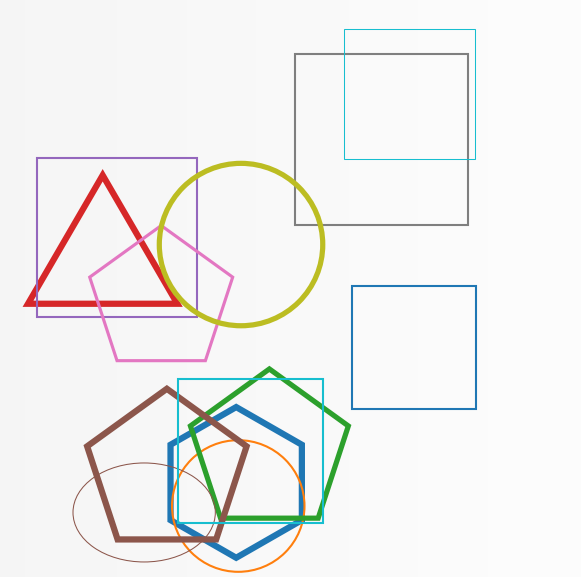[{"shape": "square", "thickness": 1, "radius": 0.53, "center": [0.712, 0.397]}, {"shape": "hexagon", "thickness": 3, "radius": 0.65, "center": [0.406, 0.164]}, {"shape": "circle", "thickness": 1, "radius": 0.57, "center": [0.41, 0.123]}, {"shape": "pentagon", "thickness": 2.5, "radius": 0.71, "center": [0.463, 0.217]}, {"shape": "triangle", "thickness": 3, "radius": 0.74, "center": [0.177, 0.547]}, {"shape": "square", "thickness": 1, "radius": 0.69, "center": [0.201, 0.588]}, {"shape": "pentagon", "thickness": 3, "radius": 0.72, "center": [0.287, 0.182]}, {"shape": "oval", "thickness": 0.5, "radius": 0.61, "center": [0.248, 0.112]}, {"shape": "pentagon", "thickness": 1.5, "radius": 0.65, "center": [0.277, 0.479]}, {"shape": "square", "thickness": 1, "radius": 0.74, "center": [0.657, 0.758]}, {"shape": "circle", "thickness": 2.5, "radius": 0.7, "center": [0.415, 0.576]}, {"shape": "square", "thickness": 1, "radius": 0.62, "center": [0.43, 0.219]}, {"shape": "square", "thickness": 0.5, "radius": 0.56, "center": [0.704, 0.836]}]